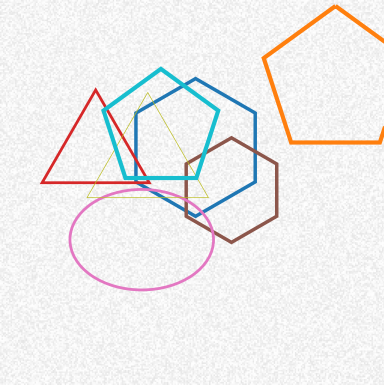[{"shape": "hexagon", "thickness": 2.5, "radius": 0.89, "center": [0.508, 0.617]}, {"shape": "pentagon", "thickness": 3, "radius": 0.98, "center": [0.871, 0.788]}, {"shape": "triangle", "thickness": 2, "radius": 0.8, "center": [0.249, 0.606]}, {"shape": "hexagon", "thickness": 2.5, "radius": 0.68, "center": [0.601, 0.506]}, {"shape": "oval", "thickness": 2, "radius": 0.93, "center": [0.368, 0.377]}, {"shape": "triangle", "thickness": 0.5, "radius": 0.91, "center": [0.384, 0.578]}, {"shape": "pentagon", "thickness": 3, "radius": 0.78, "center": [0.418, 0.664]}]